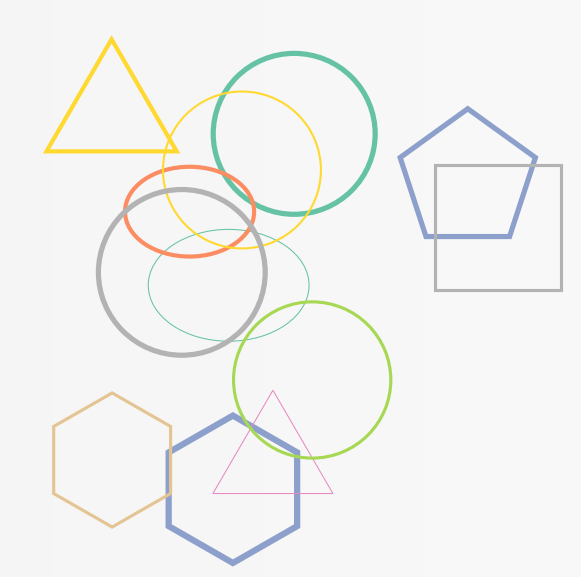[{"shape": "circle", "thickness": 2.5, "radius": 0.7, "center": [0.506, 0.767]}, {"shape": "oval", "thickness": 0.5, "radius": 0.69, "center": [0.393, 0.505]}, {"shape": "oval", "thickness": 2, "radius": 0.56, "center": [0.326, 0.633]}, {"shape": "hexagon", "thickness": 3, "radius": 0.64, "center": [0.401, 0.152]}, {"shape": "pentagon", "thickness": 2.5, "radius": 0.61, "center": [0.805, 0.688]}, {"shape": "triangle", "thickness": 0.5, "radius": 0.6, "center": [0.47, 0.204]}, {"shape": "circle", "thickness": 1.5, "radius": 0.68, "center": [0.537, 0.341]}, {"shape": "circle", "thickness": 1, "radius": 0.68, "center": [0.416, 0.705]}, {"shape": "triangle", "thickness": 2, "radius": 0.65, "center": [0.192, 0.802]}, {"shape": "hexagon", "thickness": 1.5, "radius": 0.58, "center": [0.193, 0.203]}, {"shape": "circle", "thickness": 2.5, "radius": 0.72, "center": [0.313, 0.527]}, {"shape": "square", "thickness": 1.5, "radius": 0.54, "center": [0.857, 0.606]}]